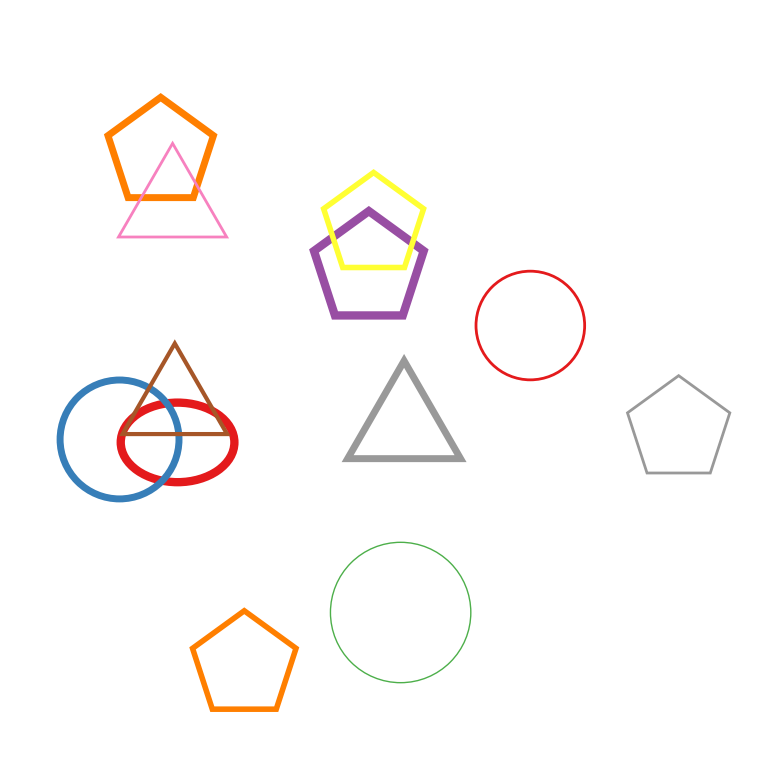[{"shape": "circle", "thickness": 1, "radius": 0.35, "center": [0.689, 0.577]}, {"shape": "oval", "thickness": 3, "radius": 0.37, "center": [0.231, 0.425]}, {"shape": "circle", "thickness": 2.5, "radius": 0.39, "center": [0.155, 0.429]}, {"shape": "circle", "thickness": 0.5, "radius": 0.46, "center": [0.52, 0.205]}, {"shape": "pentagon", "thickness": 3, "radius": 0.37, "center": [0.479, 0.651]}, {"shape": "pentagon", "thickness": 2.5, "radius": 0.36, "center": [0.209, 0.802]}, {"shape": "pentagon", "thickness": 2, "radius": 0.35, "center": [0.317, 0.136]}, {"shape": "pentagon", "thickness": 2, "radius": 0.34, "center": [0.485, 0.708]}, {"shape": "triangle", "thickness": 1.5, "radius": 0.39, "center": [0.227, 0.475]}, {"shape": "triangle", "thickness": 1, "radius": 0.41, "center": [0.224, 0.733]}, {"shape": "pentagon", "thickness": 1, "radius": 0.35, "center": [0.881, 0.442]}, {"shape": "triangle", "thickness": 2.5, "radius": 0.42, "center": [0.525, 0.447]}]